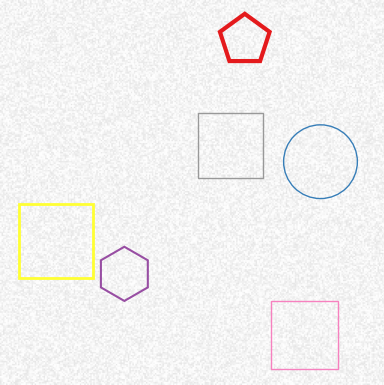[{"shape": "pentagon", "thickness": 3, "radius": 0.34, "center": [0.636, 0.896]}, {"shape": "circle", "thickness": 1, "radius": 0.48, "center": [0.832, 0.58]}, {"shape": "hexagon", "thickness": 1.5, "radius": 0.35, "center": [0.323, 0.289]}, {"shape": "square", "thickness": 2, "radius": 0.48, "center": [0.146, 0.374]}, {"shape": "square", "thickness": 1, "radius": 0.44, "center": [0.791, 0.13]}, {"shape": "square", "thickness": 1, "radius": 0.42, "center": [0.599, 0.622]}]